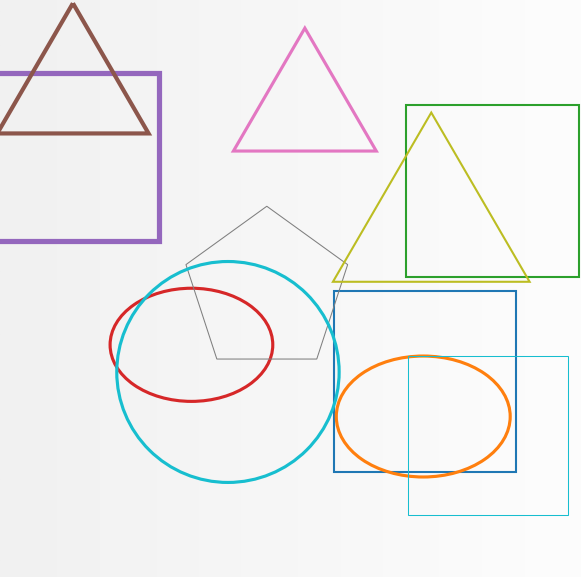[{"shape": "square", "thickness": 1, "radius": 0.78, "center": [0.731, 0.338]}, {"shape": "oval", "thickness": 1.5, "radius": 0.75, "center": [0.728, 0.278]}, {"shape": "square", "thickness": 1, "radius": 0.74, "center": [0.847, 0.669]}, {"shape": "oval", "thickness": 1.5, "radius": 0.7, "center": [0.329, 0.402]}, {"shape": "square", "thickness": 2.5, "radius": 0.73, "center": [0.127, 0.727]}, {"shape": "triangle", "thickness": 2, "radius": 0.75, "center": [0.125, 0.843]}, {"shape": "triangle", "thickness": 1.5, "radius": 0.71, "center": [0.524, 0.809]}, {"shape": "pentagon", "thickness": 0.5, "radius": 0.73, "center": [0.459, 0.496]}, {"shape": "triangle", "thickness": 1, "radius": 0.98, "center": [0.742, 0.609]}, {"shape": "circle", "thickness": 1.5, "radius": 0.96, "center": [0.392, 0.355]}, {"shape": "square", "thickness": 0.5, "radius": 0.69, "center": [0.839, 0.245]}]